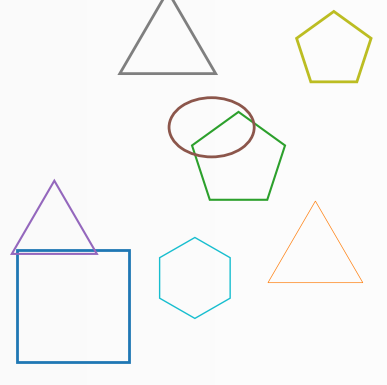[{"shape": "square", "thickness": 2, "radius": 0.72, "center": [0.189, 0.205]}, {"shape": "triangle", "thickness": 0.5, "radius": 0.71, "center": [0.814, 0.336]}, {"shape": "pentagon", "thickness": 1.5, "radius": 0.63, "center": [0.616, 0.583]}, {"shape": "triangle", "thickness": 1.5, "radius": 0.63, "center": [0.14, 0.404]}, {"shape": "oval", "thickness": 2, "radius": 0.55, "center": [0.546, 0.669]}, {"shape": "triangle", "thickness": 2, "radius": 0.71, "center": [0.433, 0.88]}, {"shape": "pentagon", "thickness": 2, "radius": 0.51, "center": [0.862, 0.869]}, {"shape": "hexagon", "thickness": 1, "radius": 0.53, "center": [0.503, 0.278]}]